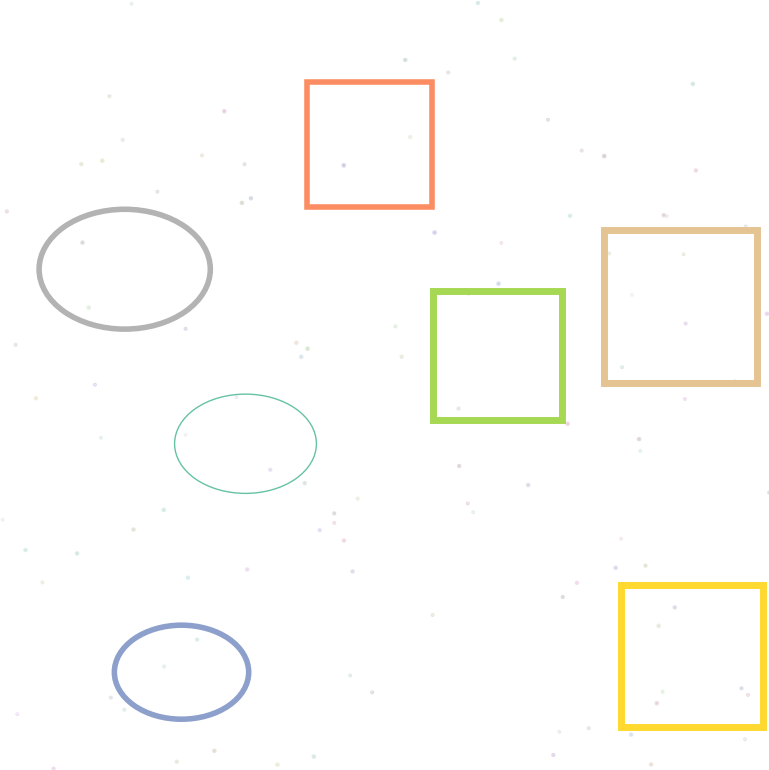[{"shape": "oval", "thickness": 0.5, "radius": 0.46, "center": [0.319, 0.424]}, {"shape": "square", "thickness": 2, "radius": 0.41, "center": [0.48, 0.813]}, {"shape": "oval", "thickness": 2, "radius": 0.44, "center": [0.236, 0.127]}, {"shape": "square", "thickness": 2.5, "radius": 0.42, "center": [0.646, 0.538]}, {"shape": "square", "thickness": 2.5, "radius": 0.46, "center": [0.899, 0.148]}, {"shape": "square", "thickness": 2.5, "radius": 0.5, "center": [0.883, 0.601]}, {"shape": "oval", "thickness": 2, "radius": 0.56, "center": [0.162, 0.65]}]